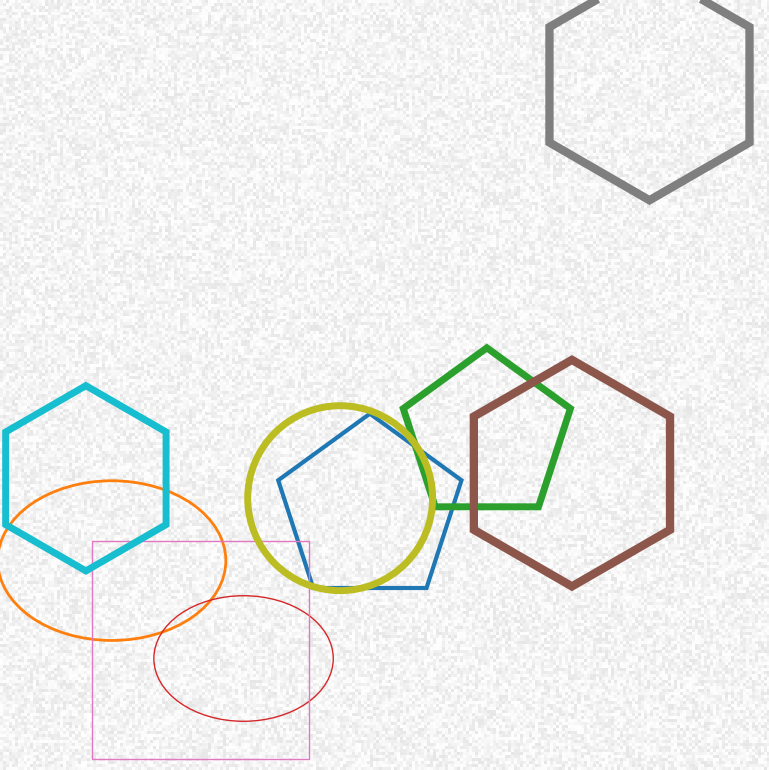[{"shape": "pentagon", "thickness": 1.5, "radius": 0.63, "center": [0.48, 0.338]}, {"shape": "oval", "thickness": 1, "radius": 0.74, "center": [0.145, 0.272]}, {"shape": "pentagon", "thickness": 2.5, "radius": 0.57, "center": [0.632, 0.434]}, {"shape": "oval", "thickness": 0.5, "radius": 0.58, "center": [0.316, 0.145]}, {"shape": "hexagon", "thickness": 3, "radius": 0.74, "center": [0.743, 0.386]}, {"shape": "square", "thickness": 0.5, "radius": 0.71, "center": [0.261, 0.156]}, {"shape": "hexagon", "thickness": 3, "radius": 0.75, "center": [0.843, 0.89]}, {"shape": "circle", "thickness": 2.5, "radius": 0.6, "center": [0.442, 0.353]}, {"shape": "hexagon", "thickness": 2.5, "radius": 0.6, "center": [0.112, 0.379]}]